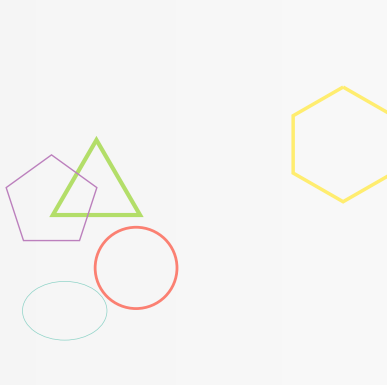[{"shape": "oval", "thickness": 0.5, "radius": 0.55, "center": [0.167, 0.193]}, {"shape": "circle", "thickness": 2, "radius": 0.53, "center": [0.351, 0.304]}, {"shape": "triangle", "thickness": 3, "radius": 0.65, "center": [0.249, 0.506]}, {"shape": "pentagon", "thickness": 1, "radius": 0.62, "center": [0.133, 0.475]}, {"shape": "hexagon", "thickness": 2.5, "radius": 0.74, "center": [0.885, 0.625]}]